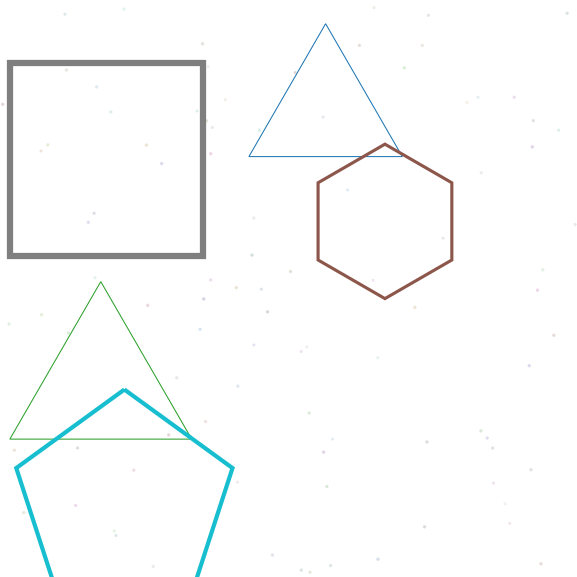[{"shape": "triangle", "thickness": 0.5, "radius": 0.77, "center": [0.564, 0.805]}, {"shape": "triangle", "thickness": 0.5, "radius": 0.91, "center": [0.175, 0.33]}, {"shape": "hexagon", "thickness": 1.5, "radius": 0.67, "center": [0.667, 0.616]}, {"shape": "square", "thickness": 3, "radius": 0.83, "center": [0.184, 0.722]}, {"shape": "pentagon", "thickness": 2, "radius": 0.98, "center": [0.215, 0.128]}]